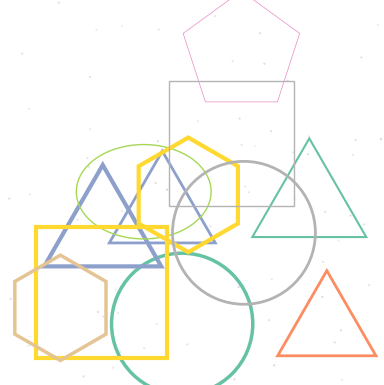[{"shape": "circle", "thickness": 2.5, "radius": 0.92, "center": [0.473, 0.159]}, {"shape": "triangle", "thickness": 1.5, "radius": 0.85, "center": [0.803, 0.47]}, {"shape": "triangle", "thickness": 2, "radius": 0.74, "center": [0.849, 0.15]}, {"shape": "triangle", "thickness": 3, "radius": 0.88, "center": [0.267, 0.396]}, {"shape": "triangle", "thickness": 2, "radius": 0.79, "center": [0.422, 0.449]}, {"shape": "pentagon", "thickness": 0.5, "radius": 0.8, "center": [0.627, 0.864]}, {"shape": "oval", "thickness": 1, "radius": 0.88, "center": [0.373, 0.502]}, {"shape": "hexagon", "thickness": 3, "radius": 0.74, "center": [0.489, 0.494]}, {"shape": "square", "thickness": 3, "radius": 0.85, "center": [0.265, 0.241]}, {"shape": "hexagon", "thickness": 2.5, "radius": 0.68, "center": [0.157, 0.2]}, {"shape": "circle", "thickness": 2, "radius": 0.93, "center": [0.634, 0.395]}, {"shape": "square", "thickness": 1, "radius": 0.81, "center": [0.601, 0.626]}]